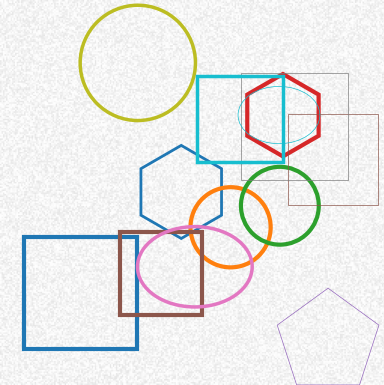[{"shape": "hexagon", "thickness": 2, "radius": 0.6, "center": [0.471, 0.501]}, {"shape": "square", "thickness": 3, "radius": 0.73, "center": [0.209, 0.238]}, {"shape": "circle", "thickness": 3, "radius": 0.52, "center": [0.599, 0.41]}, {"shape": "circle", "thickness": 3, "radius": 0.51, "center": [0.727, 0.466]}, {"shape": "hexagon", "thickness": 3, "radius": 0.54, "center": [0.735, 0.701]}, {"shape": "pentagon", "thickness": 0.5, "radius": 0.69, "center": [0.852, 0.113]}, {"shape": "square", "thickness": 3, "radius": 0.54, "center": [0.418, 0.289]}, {"shape": "square", "thickness": 0.5, "radius": 0.59, "center": [0.865, 0.586]}, {"shape": "oval", "thickness": 2.5, "radius": 0.74, "center": [0.506, 0.307]}, {"shape": "square", "thickness": 0.5, "radius": 0.7, "center": [0.765, 0.671]}, {"shape": "circle", "thickness": 2.5, "radius": 0.75, "center": [0.358, 0.837]}, {"shape": "square", "thickness": 2.5, "radius": 0.56, "center": [0.624, 0.691]}, {"shape": "oval", "thickness": 0.5, "radius": 0.53, "center": [0.725, 0.701]}]